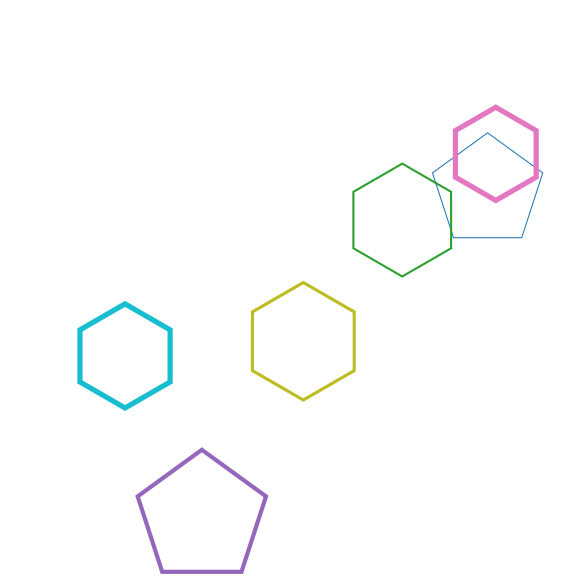[{"shape": "pentagon", "thickness": 0.5, "radius": 0.5, "center": [0.844, 0.669]}, {"shape": "hexagon", "thickness": 1, "radius": 0.49, "center": [0.697, 0.618]}, {"shape": "pentagon", "thickness": 2, "radius": 0.58, "center": [0.35, 0.103]}, {"shape": "hexagon", "thickness": 2.5, "radius": 0.4, "center": [0.859, 0.733]}, {"shape": "hexagon", "thickness": 1.5, "radius": 0.51, "center": [0.525, 0.408]}, {"shape": "hexagon", "thickness": 2.5, "radius": 0.45, "center": [0.217, 0.383]}]